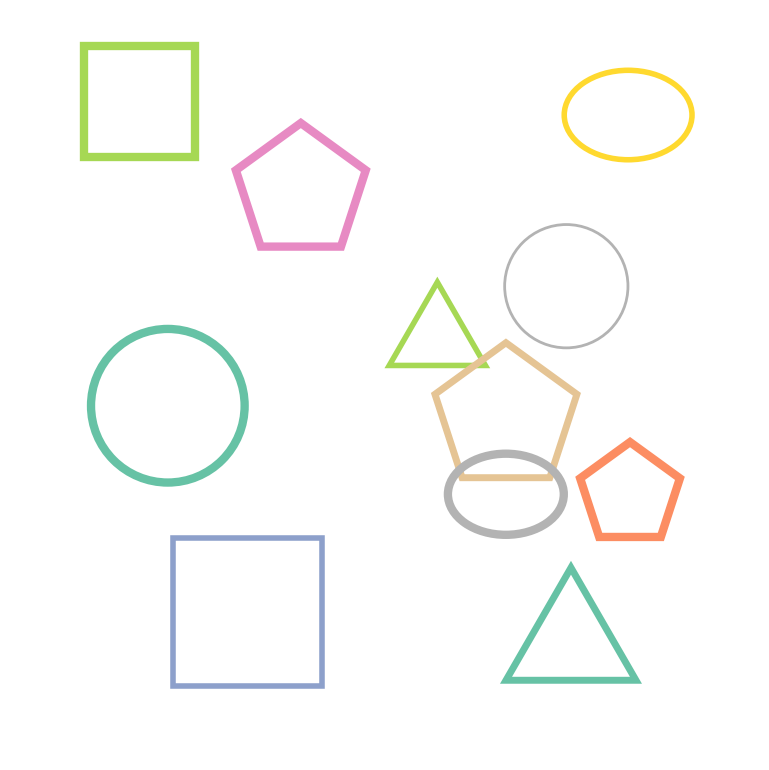[{"shape": "triangle", "thickness": 2.5, "radius": 0.49, "center": [0.742, 0.165]}, {"shape": "circle", "thickness": 3, "radius": 0.5, "center": [0.218, 0.473]}, {"shape": "pentagon", "thickness": 3, "radius": 0.34, "center": [0.818, 0.358]}, {"shape": "square", "thickness": 2, "radius": 0.48, "center": [0.321, 0.205]}, {"shape": "pentagon", "thickness": 3, "radius": 0.44, "center": [0.391, 0.751]}, {"shape": "triangle", "thickness": 2, "radius": 0.36, "center": [0.568, 0.561]}, {"shape": "square", "thickness": 3, "radius": 0.36, "center": [0.181, 0.868]}, {"shape": "oval", "thickness": 2, "radius": 0.41, "center": [0.816, 0.851]}, {"shape": "pentagon", "thickness": 2.5, "radius": 0.48, "center": [0.657, 0.458]}, {"shape": "circle", "thickness": 1, "radius": 0.4, "center": [0.735, 0.628]}, {"shape": "oval", "thickness": 3, "radius": 0.38, "center": [0.657, 0.358]}]